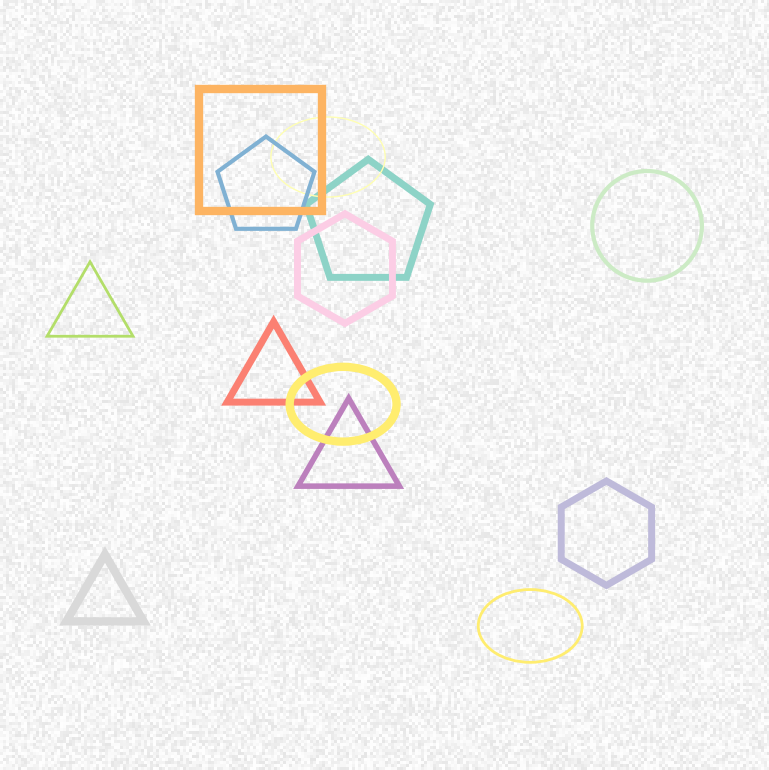[{"shape": "pentagon", "thickness": 2.5, "radius": 0.42, "center": [0.478, 0.708]}, {"shape": "oval", "thickness": 0.5, "radius": 0.37, "center": [0.426, 0.796]}, {"shape": "hexagon", "thickness": 2.5, "radius": 0.34, "center": [0.788, 0.308]}, {"shape": "triangle", "thickness": 2.5, "radius": 0.35, "center": [0.355, 0.513]}, {"shape": "pentagon", "thickness": 1.5, "radius": 0.33, "center": [0.345, 0.756]}, {"shape": "square", "thickness": 3, "radius": 0.4, "center": [0.338, 0.805]}, {"shape": "triangle", "thickness": 1, "radius": 0.32, "center": [0.117, 0.596]}, {"shape": "hexagon", "thickness": 2.5, "radius": 0.36, "center": [0.448, 0.651]}, {"shape": "triangle", "thickness": 3, "radius": 0.29, "center": [0.136, 0.222]}, {"shape": "triangle", "thickness": 2, "radius": 0.38, "center": [0.453, 0.407]}, {"shape": "circle", "thickness": 1.5, "radius": 0.36, "center": [0.84, 0.707]}, {"shape": "oval", "thickness": 3, "radius": 0.35, "center": [0.446, 0.475]}, {"shape": "oval", "thickness": 1, "radius": 0.34, "center": [0.689, 0.187]}]